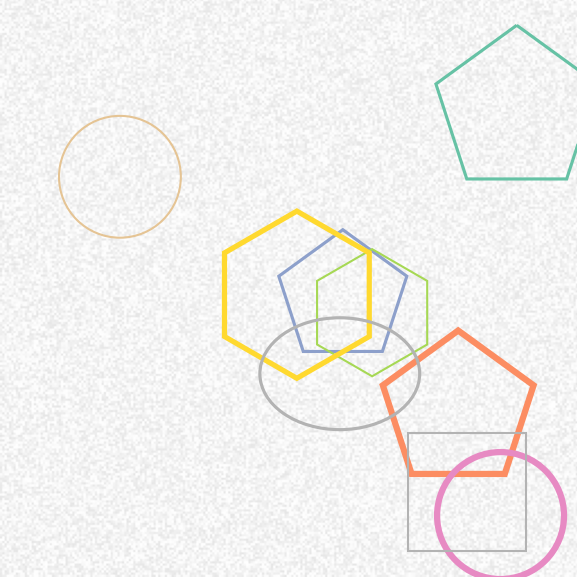[{"shape": "pentagon", "thickness": 1.5, "radius": 0.74, "center": [0.895, 0.808]}, {"shape": "pentagon", "thickness": 3, "radius": 0.69, "center": [0.793, 0.29]}, {"shape": "pentagon", "thickness": 1.5, "radius": 0.58, "center": [0.594, 0.485]}, {"shape": "circle", "thickness": 3, "radius": 0.55, "center": [0.867, 0.106]}, {"shape": "hexagon", "thickness": 1, "radius": 0.55, "center": [0.644, 0.458]}, {"shape": "hexagon", "thickness": 2.5, "radius": 0.72, "center": [0.514, 0.489]}, {"shape": "circle", "thickness": 1, "radius": 0.53, "center": [0.208, 0.693]}, {"shape": "oval", "thickness": 1.5, "radius": 0.69, "center": [0.588, 0.352]}, {"shape": "square", "thickness": 1, "radius": 0.51, "center": [0.808, 0.148]}]